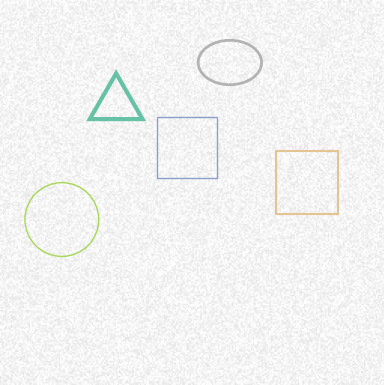[{"shape": "triangle", "thickness": 3, "radius": 0.4, "center": [0.302, 0.73]}, {"shape": "square", "thickness": 1, "radius": 0.39, "center": [0.485, 0.617]}, {"shape": "circle", "thickness": 1, "radius": 0.48, "center": [0.161, 0.43]}, {"shape": "square", "thickness": 1.5, "radius": 0.41, "center": [0.798, 0.526]}, {"shape": "oval", "thickness": 2, "radius": 0.41, "center": [0.597, 0.838]}]